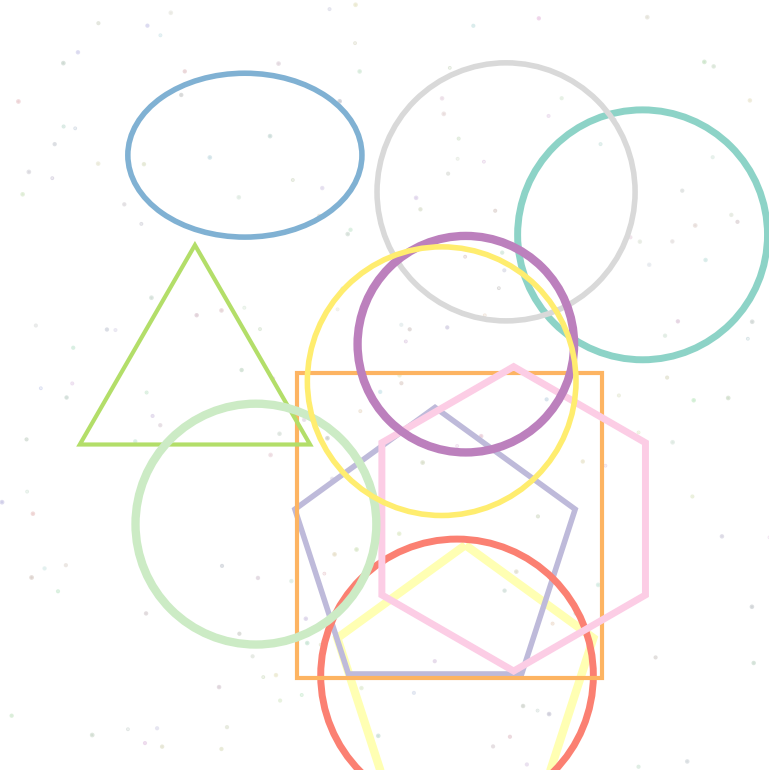[{"shape": "circle", "thickness": 2.5, "radius": 0.81, "center": [0.835, 0.695]}, {"shape": "pentagon", "thickness": 3, "radius": 0.87, "center": [0.604, 0.117]}, {"shape": "pentagon", "thickness": 2, "radius": 0.96, "center": [0.565, 0.279]}, {"shape": "circle", "thickness": 2.5, "radius": 0.89, "center": [0.594, 0.123]}, {"shape": "oval", "thickness": 2, "radius": 0.76, "center": [0.318, 0.798]}, {"shape": "square", "thickness": 1.5, "radius": 0.99, "center": [0.584, 0.318]}, {"shape": "triangle", "thickness": 1.5, "radius": 0.86, "center": [0.253, 0.509]}, {"shape": "hexagon", "thickness": 2.5, "radius": 0.99, "center": [0.667, 0.326]}, {"shape": "circle", "thickness": 2, "radius": 0.84, "center": [0.657, 0.751]}, {"shape": "circle", "thickness": 3, "radius": 0.7, "center": [0.605, 0.553]}, {"shape": "circle", "thickness": 3, "radius": 0.78, "center": [0.332, 0.319]}, {"shape": "circle", "thickness": 2, "radius": 0.87, "center": [0.574, 0.505]}]